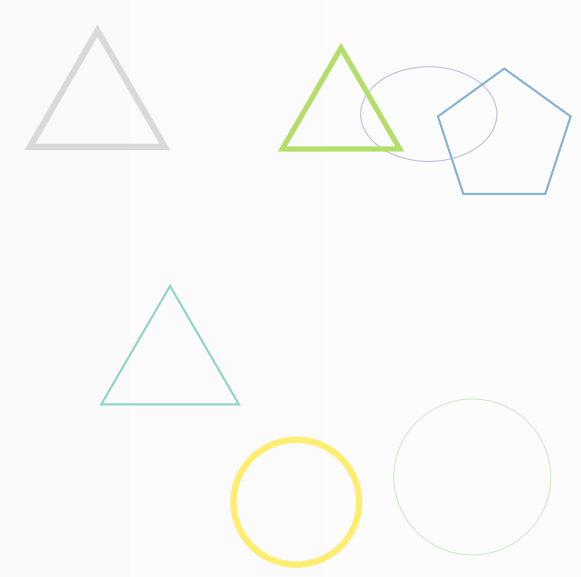[{"shape": "triangle", "thickness": 1, "radius": 0.68, "center": [0.293, 0.367]}, {"shape": "oval", "thickness": 0.5, "radius": 0.59, "center": [0.738, 0.802]}, {"shape": "pentagon", "thickness": 1, "radius": 0.6, "center": [0.868, 0.76]}, {"shape": "triangle", "thickness": 2.5, "radius": 0.58, "center": [0.587, 0.8]}, {"shape": "triangle", "thickness": 3, "radius": 0.67, "center": [0.168, 0.812]}, {"shape": "circle", "thickness": 0.5, "radius": 0.67, "center": [0.813, 0.173]}, {"shape": "circle", "thickness": 3, "radius": 0.54, "center": [0.51, 0.13]}]